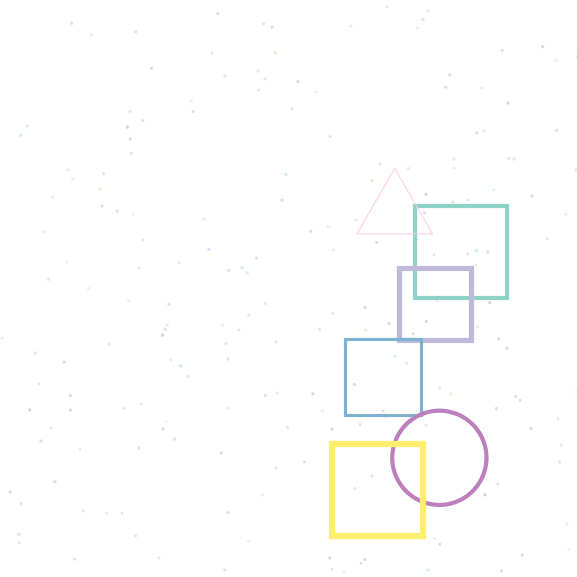[{"shape": "square", "thickness": 2, "radius": 0.4, "center": [0.799, 0.562]}, {"shape": "square", "thickness": 2.5, "radius": 0.31, "center": [0.753, 0.473]}, {"shape": "square", "thickness": 1.5, "radius": 0.33, "center": [0.663, 0.346]}, {"shape": "triangle", "thickness": 0.5, "radius": 0.38, "center": [0.684, 0.632]}, {"shape": "circle", "thickness": 2, "radius": 0.41, "center": [0.761, 0.206]}, {"shape": "square", "thickness": 3, "radius": 0.4, "center": [0.653, 0.15]}]